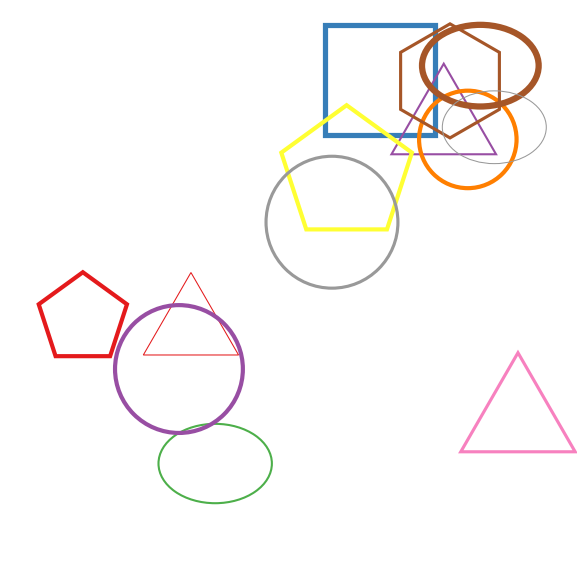[{"shape": "pentagon", "thickness": 2, "radius": 0.4, "center": [0.143, 0.447]}, {"shape": "triangle", "thickness": 0.5, "radius": 0.48, "center": [0.331, 0.432]}, {"shape": "square", "thickness": 2.5, "radius": 0.48, "center": [0.659, 0.86]}, {"shape": "oval", "thickness": 1, "radius": 0.49, "center": [0.373, 0.196]}, {"shape": "circle", "thickness": 2, "radius": 0.55, "center": [0.31, 0.36]}, {"shape": "triangle", "thickness": 1, "radius": 0.52, "center": [0.768, 0.784]}, {"shape": "circle", "thickness": 2, "radius": 0.42, "center": [0.81, 0.758]}, {"shape": "pentagon", "thickness": 2, "radius": 0.59, "center": [0.6, 0.698]}, {"shape": "oval", "thickness": 3, "radius": 0.5, "center": [0.832, 0.885]}, {"shape": "hexagon", "thickness": 1.5, "radius": 0.49, "center": [0.779, 0.859]}, {"shape": "triangle", "thickness": 1.5, "radius": 0.57, "center": [0.897, 0.274]}, {"shape": "circle", "thickness": 1.5, "radius": 0.57, "center": [0.575, 0.614]}, {"shape": "oval", "thickness": 0.5, "radius": 0.45, "center": [0.856, 0.779]}]